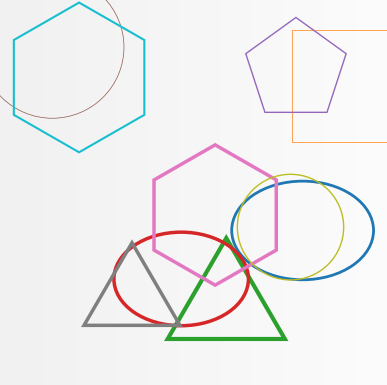[{"shape": "oval", "thickness": 2, "radius": 0.92, "center": [0.781, 0.401]}, {"shape": "square", "thickness": 0.5, "radius": 0.73, "center": [0.899, 0.777]}, {"shape": "triangle", "thickness": 3, "radius": 0.87, "center": [0.584, 0.207]}, {"shape": "oval", "thickness": 2.5, "radius": 0.87, "center": [0.468, 0.275]}, {"shape": "pentagon", "thickness": 1, "radius": 0.68, "center": [0.764, 0.818]}, {"shape": "circle", "thickness": 0.5, "radius": 0.92, "center": [0.135, 0.878]}, {"shape": "hexagon", "thickness": 2.5, "radius": 0.91, "center": [0.555, 0.442]}, {"shape": "triangle", "thickness": 2.5, "radius": 0.71, "center": [0.341, 0.226]}, {"shape": "circle", "thickness": 1, "radius": 0.69, "center": [0.75, 0.41]}, {"shape": "hexagon", "thickness": 1.5, "radius": 0.97, "center": [0.204, 0.799]}]